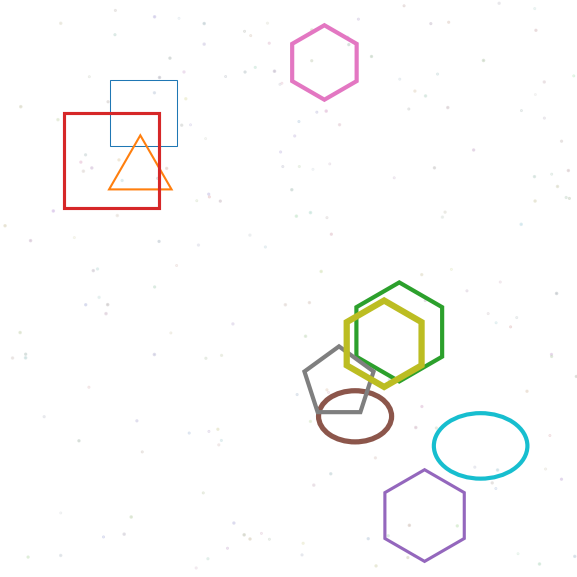[{"shape": "square", "thickness": 0.5, "radius": 0.29, "center": [0.249, 0.804]}, {"shape": "triangle", "thickness": 1, "radius": 0.31, "center": [0.243, 0.702]}, {"shape": "hexagon", "thickness": 2, "radius": 0.43, "center": [0.691, 0.424]}, {"shape": "square", "thickness": 1.5, "radius": 0.41, "center": [0.193, 0.721]}, {"shape": "hexagon", "thickness": 1.5, "radius": 0.4, "center": [0.735, 0.106]}, {"shape": "oval", "thickness": 2.5, "radius": 0.32, "center": [0.615, 0.278]}, {"shape": "hexagon", "thickness": 2, "radius": 0.32, "center": [0.562, 0.891]}, {"shape": "pentagon", "thickness": 2, "radius": 0.31, "center": [0.587, 0.336]}, {"shape": "hexagon", "thickness": 3, "radius": 0.37, "center": [0.665, 0.404]}, {"shape": "oval", "thickness": 2, "radius": 0.41, "center": [0.832, 0.227]}]